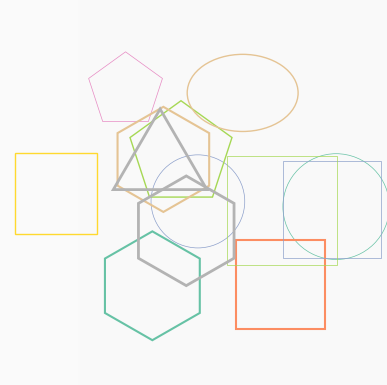[{"shape": "circle", "thickness": 0.5, "radius": 0.69, "center": [0.867, 0.463]}, {"shape": "hexagon", "thickness": 1.5, "radius": 0.71, "center": [0.393, 0.258]}, {"shape": "square", "thickness": 1.5, "radius": 0.58, "center": [0.724, 0.26]}, {"shape": "circle", "thickness": 0.5, "radius": 0.6, "center": [0.511, 0.477]}, {"shape": "square", "thickness": 0.5, "radius": 0.63, "center": [0.857, 0.456]}, {"shape": "pentagon", "thickness": 0.5, "radius": 0.5, "center": [0.324, 0.765]}, {"shape": "pentagon", "thickness": 1, "radius": 0.69, "center": [0.467, 0.6]}, {"shape": "square", "thickness": 0.5, "radius": 0.71, "center": [0.728, 0.454]}, {"shape": "square", "thickness": 1, "radius": 0.53, "center": [0.145, 0.497]}, {"shape": "hexagon", "thickness": 1.5, "radius": 0.68, "center": [0.422, 0.586]}, {"shape": "oval", "thickness": 1, "radius": 0.72, "center": [0.626, 0.759]}, {"shape": "triangle", "thickness": 2, "radius": 0.7, "center": [0.413, 0.577]}, {"shape": "hexagon", "thickness": 2, "radius": 0.71, "center": [0.481, 0.401]}]